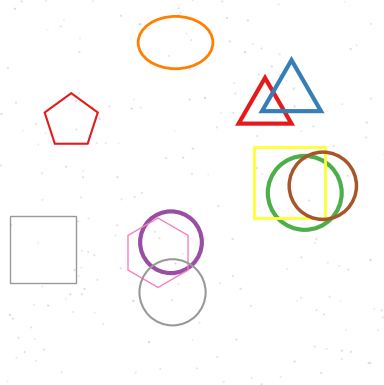[{"shape": "triangle", "thickness": 3, "radius": 0.4, "center": [0.688, 0.719]}, {"shape": "pentagon", "thickness": 1.5, "radius": 0.36, "center": [0.185, 0.685]}, {"shape": "triangle", "thickness": 3, "radius": 0.44, "center": [0.757, 0.755]}, {"shape": "circle", "thickness": 3, "radius": 0.48, "center": [0.792, 0.499]}, {"shape": "circle", "thickness": 3, "radius": 0.4, "center": [0.444, 0.371]}, {"shape": "oval", "thickness": 2, "radius": 0.49, "center": [0.456, 0.889]}, {"shape": "square", "thickness": 2, "radius": 0.46, "center": [0.752, 0.526]}, {"shape": "circle", "thickness": 2.5, "radius": 0.44, "center": [0.839, 0.517]}, {"shape": "hexagon", "thickness": 1, "radius": 0.45, "center": [0.41, 0.343]}, {"shape": "square", "thickness": 1, "radius": 0.43, "center": [0.111, 0.353]}, {"shape": "circle", "thickness": 1.5, "radius": 0.43, "center": [0.448, 0.241]}]